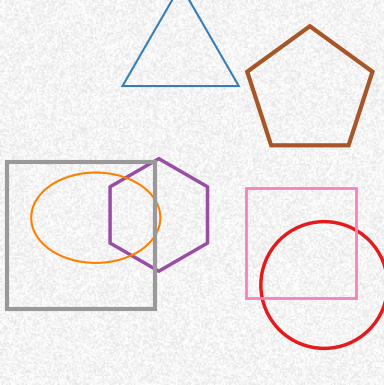[{"shape": "circle", "thickness": 2.5, "radius": 0.82, "center": [0.842, 0.26]}, {"shape": "triangle", "thickness": 1.5, "radius": 0.87, "center": [0.469, 0.864]}, {"shape": "hexagon", "thickness": 2.5, "radius": 0.73, "center": [0.412, 0.442]}, {"shape": "oval", "thickness": 1.5, "radius": 0.84, "center": [0.249, 0.434]}, {"shape": "pentagon", "thickness": 3, "radius": 0.86, "center": [0.805, 0.761]}, {"shape": "square", "thickness": 2, "radius": 0.72, "center": [0.782, 0.37]}, {"shape": "square", "thickness": 3, "radius": 0.96, "center": [0.21, 0.388]}]